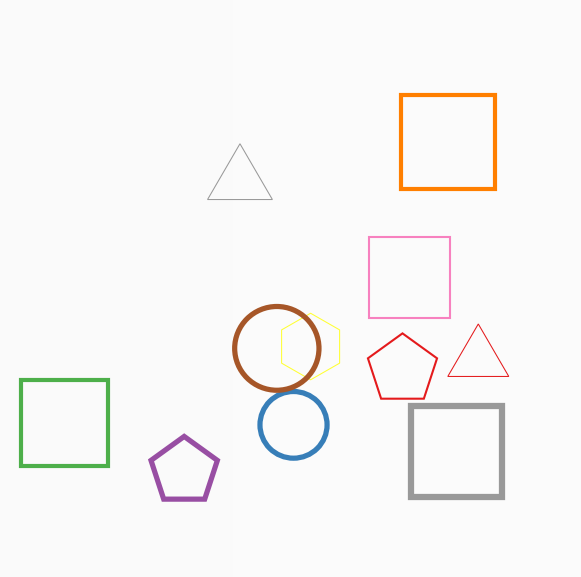[{"shape": "pentagon", "thickness": 1, "radius": 0.31, "center": [0.692, 0.359]}, {"shape": "triangle", "thickness": 0.5, "radius": 0.3, "center": [0.823, 0.378]}, {"shape": "circle", "thickness": 2.5, "radius": 0.29, "center": [0.505, 0.263]}, {"shape": "square", "thickness": 2, "radius": 0.37, "center": [0.111, 0.267]}, {"shape": "pentagon", "thickness": 2.5, "radius": 0.3, "center": [0.317, 0.183]}, {"shape": "square", "thickness": 2, "radius": 0.41, "center": [0.771, 0.754]}, {"shape": "hexagon", "thickness": 0.5, "radius": 0.29, "center": [0.534, 0.399]}, {"shape": "circle", "thickness": 2.5, "radius": 0.36, "center": [0.476, 0.396]}, {"shape": "square", "thickness": 1, "radius": 0.35, "center": [0.704, 0.519]}, {"shape": "square", "thickness": 3, "radius": 0.39, "center": [0.785, 0.217]}, {"shape": "triangle", "thickness": 0.5, "radius": 0.32, "center": [0.413, 0.686]}]